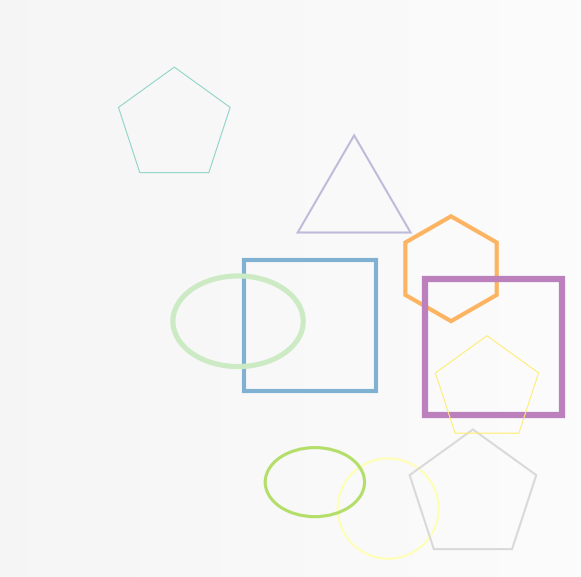[{"shape": "pentagon", "thickness": 0.5, "radius": 0.51, "center": [0.3, 0.782]}, {"shape": "circle", "thickness": 1, "radius": 0.43, "center": [0.668, 0.119]}, {"shape": "triangle", "thickness": 1, "radius": 0.56, "center": [0.609, 0.653]}, {"shape": "square", "thickness": 2, "radius": 0.57, "center": [0.533, 0.436]}, {"shape": "hexagon", "thickness": 2, "radius": 0.45, "center": [0.776, 0.534]}, {"shape": "oval", "thickness": 1.5, "radius": 0.43, "center": [0.542, 0.164]}, {"shape": "pentagon", "thickness": 1, "radius": 0.57, "center": [0.814, 0.141]}, {"shape": "square", "thickness": 3, "radius": 0.59, "center": [0.849, 0.399]}, {"shape": "oval", "thickness": 2.5, "radius": 0.56, "center": [0.41, 0.443]}, {"shape": "pentagon", "thickness": 0.5, "radius": 0.47, "center": [0.838, 0.324]}]